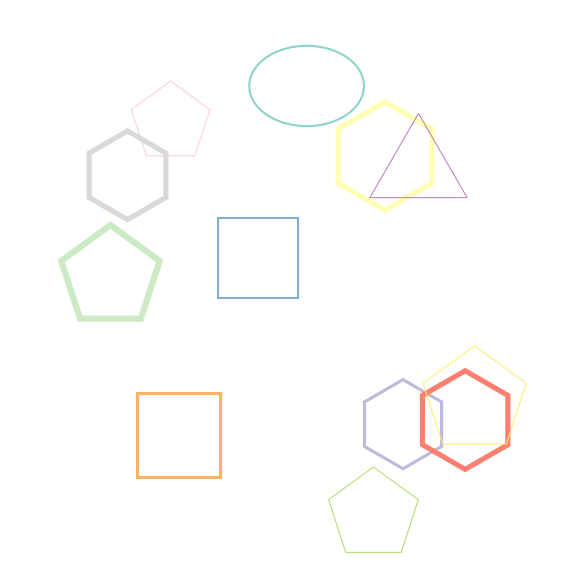[{"shape": "oval", "thickness": 1, "radius": 0.5, "center": [0.531, 0.85]}, {"shape": "hexagon", "thickness": 2.5, "radius": 0.47, "center": [0.667, 0.729]}, {"shape": "hexagon", "thickness": 1.5, "radius": 0.39, "center": [0.698, 0.265]}, {"shape": "hexagon", "thickness": 2.5, "radius": 0.43, "center": [0.805, 0.272]}, {"shape": "square", "thickness": 1, "radius": 0.34, "center": [0.446, 0.553]}, {"shape": "square", "thickness": 1.5, "radius": 0.36, "center": [0.309, 0.246]}, {"shape": "pentagon", "thickness": 0.5, "radius": 0.41, "center": [0.647, 0.109]}, {"shape": "pentagon", "thickness": 0.5, "radius": 0.36, "center": [0.295, 0.787]}, {"shape": "hexagon", "thickness": 2.5, "radius": 0.38, "center": [0.221, 0.696]}, {"shape": "triangle", "thickness": 0.5, "radius": 0.49, "center": [0.725, 0.706]}, {"shape": "pentagon", "thickness": 3, "radius": 0.45, "center": [0.191, 0.52]}, {"shape": "pentagon", "thickness": 0.5, "radius": 0.47, "center": [0.822, 0.306]}]